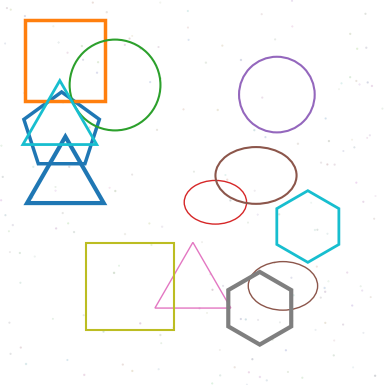[{"shape": "pentagon", "thickness": 2.5, "radius": 0.52, "center": [0.16, 0.658]}, {"shape": "triangle", "thickness": 3, "radius": 0.57, "center": [0.17, 0.53]}, {"shape": "square", "thickness": 2.5, "radius": 0.52, "center": [0.169, 0.843]}, {"shape": "circle", "thickness": 1.5, "radius": 0.59, "center": [0.299, 0.779]}, {"shape": "oval", "thickness": 1, "radius": 0.4, "center": [0.559, 0.475]}, {"shape": "circle", "thickness": 1.5, "radius": 0.49, "center": [0.719, 0.754]}, {"shape": "oval", "thickness": 1, "radius": 0.45, "center": [0.735, 0.257]}, {"shape": "oval", "thickness": 1.5, "radius": 0.53, "center": [0.665, 0.544]}, {"shape": "triangle", "thickness": 1, "radius": 0.57, "center": [0.501, 0.257]}, {"shape": "hexagon", "thickness": 3, "radius": 0.47, "center": [0.675, 0.199]}, {"shape": "square", "thickness": 1.5, "radius": 0.57, "center": [0.338, 0.256]}, {"shape": "hexagon", "thickness": 2, "radius": 0.47, "center": [0.8, 0.412]}, {"shape": "triangle", "thickness": 2, "radius": 0.55, "center": [0.155, 0.68]}]